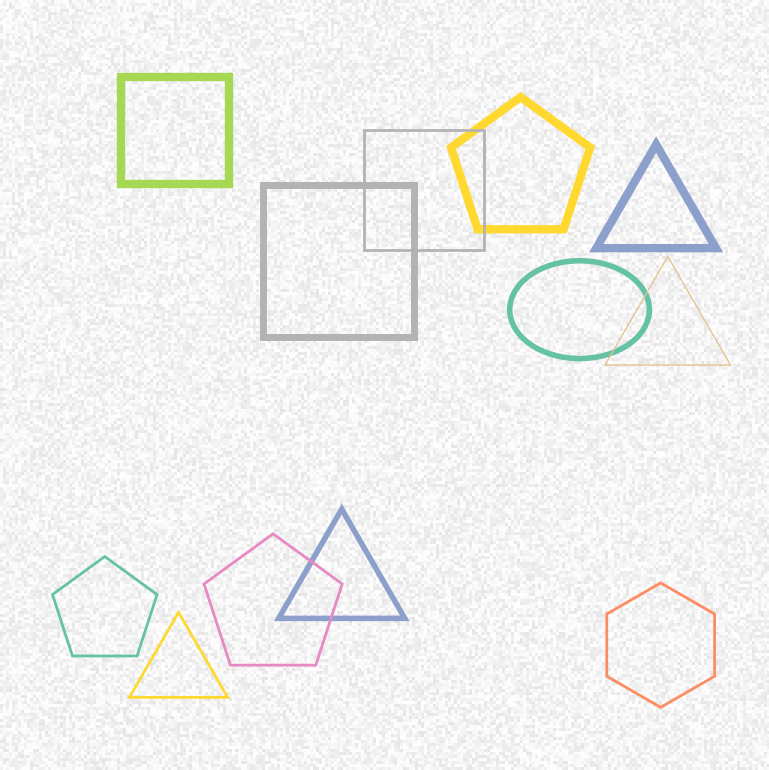[{"shape": "pentagon", "thickness": 1, "radius": 0.36, "center": [0.136, 0.206]}, {"shape": "oval", "thickness": 2, "radius": 0.45, "center": [0.753, 0.598]}, {"shape": "hexagon", "thickness": 1, "radius": 0.4, "center": [0.858, 0.162]}, {"shape": "triangle", "thickness": 2, "radius": 0.47, "center": [0.444, 0.244]}, {"shape": "triangle", "thickness": 3, "radius": 0.45, "center": [0.852, 0.723]}, {"shape": "pentagon", "thickness": 1, "radius": 0.47, "center": [0.355, 0.212]}, {"shape": "square", "thickness": 3, "radius": 0.35, "center": [0.228, 0.83]}, {"shape": "triangle", "thickness": 1, "radius": 0.37, "center": [0.232, 0.131]}, {"shape": "pentagon", "thickness": 3, "radius": 0.47, "center": [0.676, 0.779]}, {"shape": "triangle", "thickness": 0.5, "radius": 0.47, "center": [0.867, 0.573]}, {"shape": "square", "thickness": 2.5, "radius": 0.49, "center": [0.44, 0.661]}, {"shape": "square", "thickness": 1, "radius": 0.39, "center": [0.551, 0.753]}]